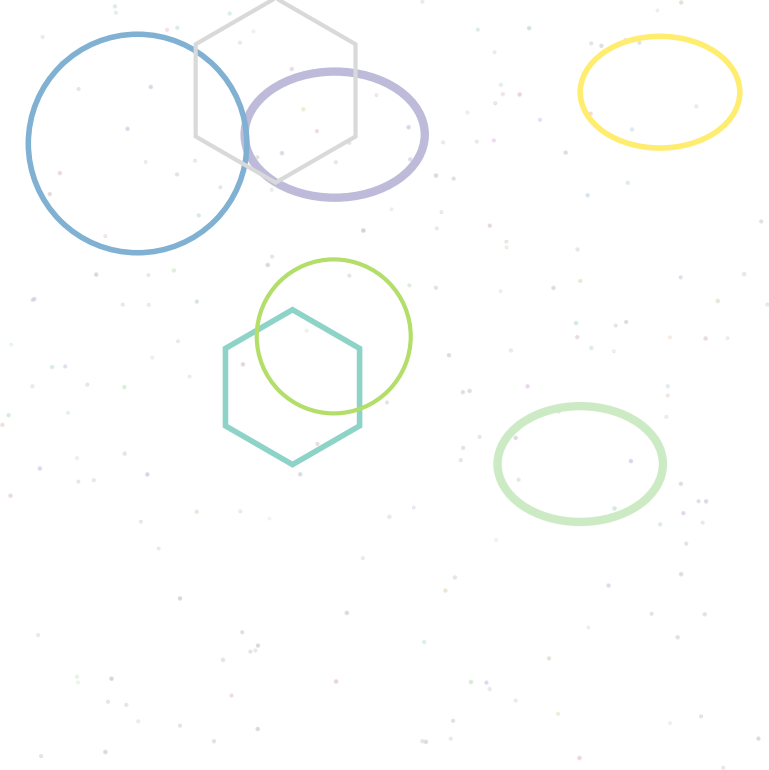[{"shape": "hexagon", "thickness": 2, "radius": 0.5, "center": [0.38, 0.497]}, {"shape": "oval", "thickness": 3, "radius": 0.59, "center": [0.435, 0.825]}, {"shape": "circle", "thickness": 2, "radius": 0.71, "center": [0.179, 0.814]}, {"shape": "circle", "thickness": 1.5, "radius": 0.5, "center": [0.433, 0.563]}, {"shape": "hexagon", "thickness": 1.5, "radius": 0.6, "center": [0.358, 0.883]}, {"shape": "oval", "thickness": 3, "radius": 0.54, "center": [0.754, 0.397]}, {"shape": "oval", "thickness": 2, "radius": 0.52, "center": [0.857, 0.88]}]